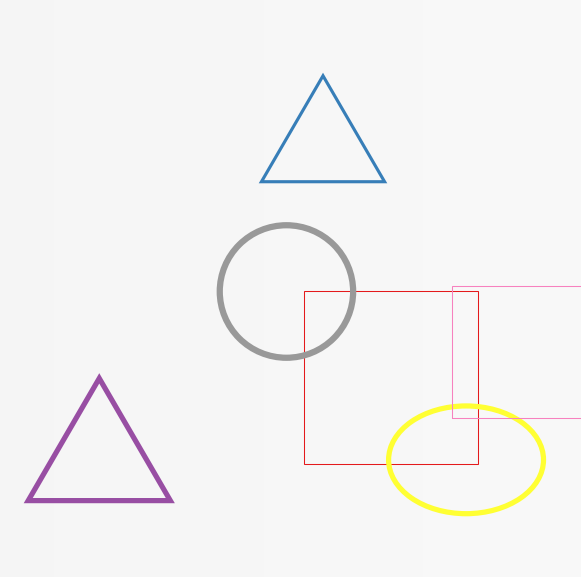[{"shape": "square", "thickness": 0.5, "radius": 0.75, "center": [0.672, 0.346]}, {"shape": "triangle", "thickness": 1.5, "radius": 0.61, "center": [0.556, 0.746]}, {"shape": "triangle", "thickness": 2.5, "radius": 0.71, "center": [0.171, 0.203]}, {"shape": "oval", "thickness": 2.5, "radius": 0.67, "center": [0.802, 0.203]}, {"shape": "square", "thickness": 0.5, "radius": 0.57, "center": [0.893, 0.389]}, {"shape": "circle", "thickness": 3, "radius": 0.57, "center": [0.493, 0.494]}]